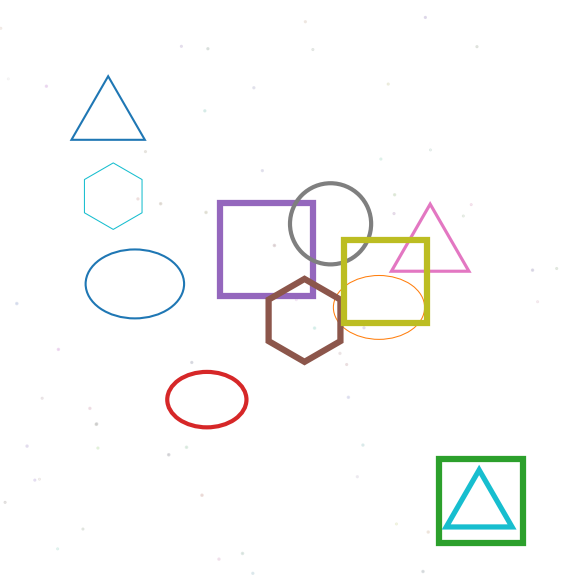[{"shape": "triangle", "thickness": 1, "radius": 0.37, "center": [0.187, 0.794]}, {"shape": "oval", "thickness": 1, "radius": 0.43, "center": [0.234, 0.508]}, {"shape": "oval", "thickness": 0.5, "radius": 0.4, "center": [0.656, 0.467]}, {"shape": "square", "thickness": 3, "radius": 0.36, "center": [0.832, 0.131]}, {"shape": "oval", "thickness": 2, "radius": 0.34, "center": [0.358, 0.307]}, {"shape": "square", "thickness": 3, "radius": 0.4, "center": [0.461, 0.568]}, {"shape": "hexagon", "thickness": 3, "radius": 0.36, "center": [0.527, 0.444]}, {"shape": "triangle", "thickness": 1.5, "radius": 0.39, "center": [0.745, 0.568]}, {"shape": "circle", "thickness": 2, "radius": 0.35, "center": [0.572, 0.612]}, {"shape": "square", "thickness": 3, "radius": 0.36, "center": [0.668, 0.511]}, {"shape": "hexagon", "thickness": 0.5, "radius": 0.29, "center": [0.196, 0.659]}, {"shape": "triangle", "thickness": 2.5, "radius": 0.33, "center": [0.83, 0.12]}]